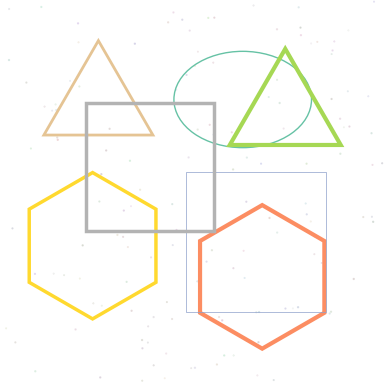[{"shape": "oval", "thickness": 1, "radius": 0.89, "center": [0.63, 0.742]}, {"shape": "hexagon", "thickness": 3, "radius": 0.93, "center": [0.681, 0.281]}, {"shape": "square", "thickness": 0.5, "radius": 0.91, "center": [0.666, 0.371]}, {"shape": "triangle", "thickness": 3, "radius": 0.83, "center": [0.741, 0.707]}, {"shape": "hexagon", "thickness": 2.5, "radius": 0.95, "center": [0.24, 0.362]}, {"shape": "triangle", "thickness": 2, "radius": 0.82, "center": [0.256, 0.731]}, {"shape": "square", "thickness": 2.5, "radius": 0.83, "center": [0.389, 0.567]}]